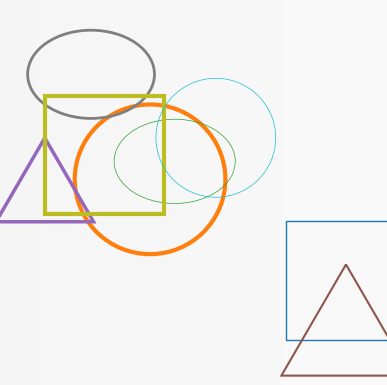[{"shape": "square", "thickness": 1, "radius": 0.78, "center": [0.895, 0.272]}, {"shape": "circle", "thickness": 3, "radius": 0.97, "center": [0.387, 0.534]}, {"shape": "oval", "thickness": 0.5, "radius": 0.78, "center": [0.451, 0.581]}, {"shape": "triangle", "thickness": 2.5, "radius": 0.73, "center": [0.116, 0.497]}, {"shape": "triangle", "thickness": 1.5, "radius": 0.96, "center": [0.893, 0.121]}, {"shape": "oval", "thickness": 2, "radius": 0.82, "center": [0.235, 0.807]}, {"shape": "square", "thickness": 3, "radius": 0.77, "center": [0.27, 0.598]}, {"shape": "circle", "thickness": 0.5, "radius": 0.77, "center": [0.557, 0.642]}]